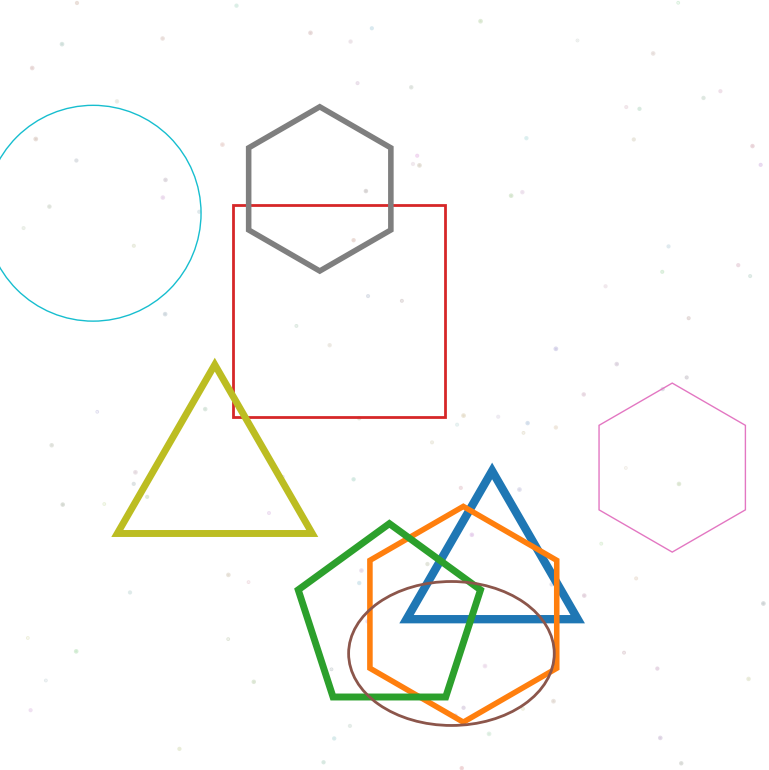[{"shape": "triangle", "thickness": 3, "radius": 0.64, "center": [0.639, 0.26]}, {"shape": "hexagon", "thickness": 2, "radius": 0.7, "center": [0.602, 0.202]}, {"shape": "pentagon", "thickness": 2.5, "radius": 0.62, "center": [0.506, 0.195]}, {"shape": "square", "thickness": 1, "radius": 0.69, "center": [0.44, 0.596]}, {"shape": "oval", "thickness": 1, "radius": 0.67, "center": [0.586, 0.151]}, {"shape": "hexagon", "thickness": 0.5, "radius": 0.55, "center": [0.873, 0.393]}, {"shape": "hexagon", "thickness": 2, "radius": 0.53, "center": [0.415, 0.755]}, {"shape": "triangle", "thickness": 2.5, "radius": 0.73, "center": [0.279, 0.38]}, {"shape": "circle", "thickness": 0.5, "radius": 0.7, "center": [0.121, 0.723]}]